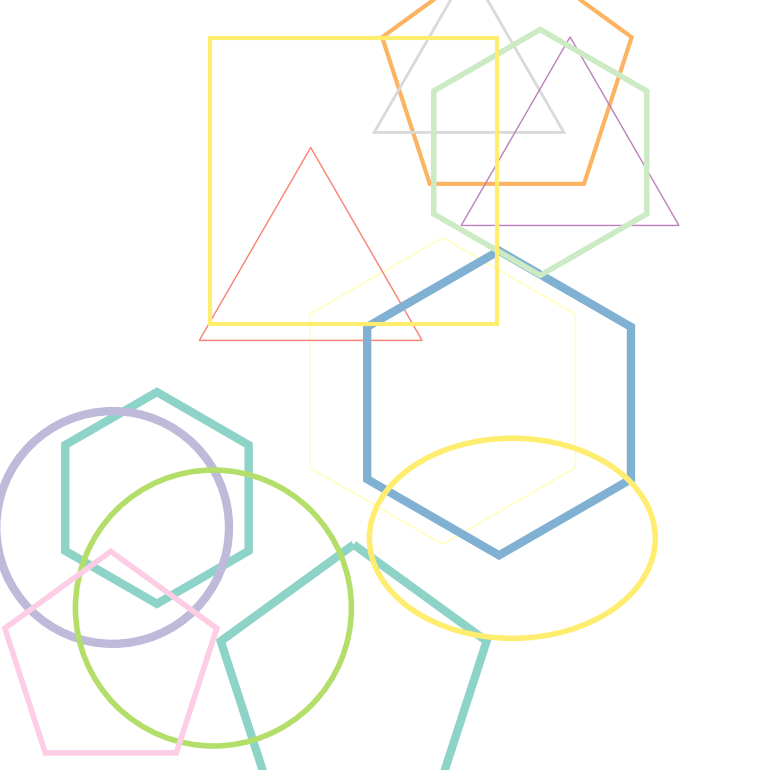[{"shape": "hexagon", "thickness": 3, "radius": 0.69, "center": [0.204, 0.353]}, {"shape": "pentagon", "thickness": 3, "radius": 0.91, "center": [0.459, 0.111]}, {"shape": "hexagon", "thickness": 0.5, "radius": 1.0, "center": [0.575, 0.492]}, {"shape": "circle", "thickness": 3, "radius": 0.76, "center": [0.146, 0.315]}, {"shape": "triangle", "thickness": 0.5, "radius": 0.84, "center": [0.404, 0.641]}, {"shape": "hexagon", "thickness": 3, "radius": 0.99, "center": [0.648, 0.477]}, {"shape": "pentagon", "thickness": 1.5, "radius": 0.85, "center": [0.658, 0.899]}, {"shape": "circle", "thickness": 2, "radius": 0.9, "center": [0.277, 0.21]}, {"shape": "pentagon", "thickness": 2, "radius": 0.72, "center": [0.144, 0.139]}, {"shape": "triangle", "thickness": 1, "radius": 0.71, "center": [0.609, 0.899]}, {"shape": "triangle", "thickness": 0.5, "radius": 0.82, "center": [0.74, 0.789]}, {"shape": "hexagon", "thickness": 2, "radius": 0.8, "center": [0.702, 0.802]}, {"shape": "oval", "thickness": 2, "radius": 0.93, "center": [0.665, 0.301]}, {"shape": "square", "thickness": 1.5, "radius": 0.93, "center": [0.46, 0.765]}]